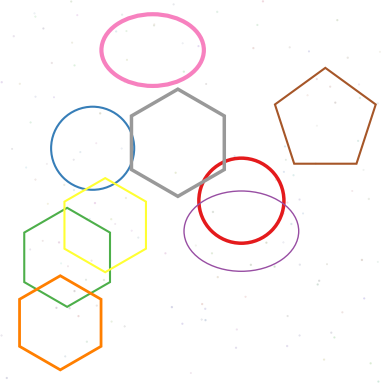[{"shape": "circle", "thickness": 2.5, "radius": 0.55, "center": [0.627, 0.479]}, {"shape": "circle", "thickness": 1.5, "radius": 0.54, "center": [0.241, 0.615]}, {"shape": "hexagon", "thickness": 1.5, "radius": 0.64, "center": [0.174, 0.332]}, {"shape": "oval", "thickness": 1, "radius": 0.74, "center": [0.627, 0.4]}, {"shape": "hexagon", "thickness": 2, "radius": 0.61, "center": [0.157, 0.162]}, {"shape": "hexagon", "thickness": 1.5, "radius": 0.61, "center": [0.273, 0.415]}, {"shape": "pentagon", "thickness": 1.5, "radius": 0.69, "center": [0.845, 0.686]}, {"shape": "oval", "thickness": 3, "radius": 0.67, "center": [0.396, 0.87]}, {"shape": "hexagon", "thickness": 2.5, "radius": 0.7, "center": [0.462, 0.629]}]